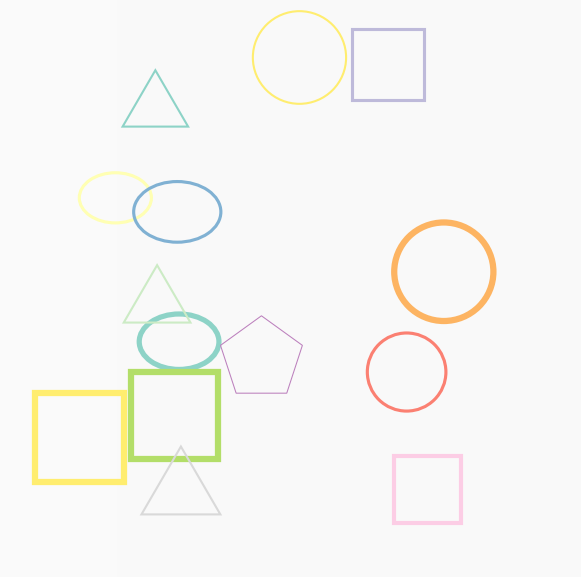[{"shape": "triangle", "thickness": 1, "radius": 0.33, "center": [0.267, 0.812]}, {"shape": "oval", "thickness": 2.5, "radius": 0.34, "center": [0.308, 0.407]}, {"shape": "oval", "thickness": 1.5, "radius": 0.31, "center": [0.198, 0.657]}, {"shape": "square", "thickness": 1.5, "radius": 0.31, "center": [0.667, 0.887]}, {"shape": "circle", "thickness": 1.5, "radius": 0.34, "center": [0.7, 0.355]}, {"shape": "oval", "thickness": 1.5, "radius": 0.38, "center": [0.305, 0.632]}, {"shape": "circle", "thickness": 3, "radius": 0.43, "center": [0.764, 0.529]}, {"shape": "square", "thickness": 3, "radius": 0.38, "center": [0.3, 0.279]}, {"shape": "square", "thickness": 2, "radius": 0.29, "center": [0.735, 0.151]}, {"shape": "triangle", "thickness": 1, "radius": 0.39, "center": [0.311, 0.148]}, {"shape": "pentagon", "thickness": 0.5, "radius": 0.37, "center": [0.45, 0.378]}, {"shape": "triangle", "thickness": 1, "radius": 0.33, "center": [0.27, 0.474]}, {"shape": "circle", "thickness": 1, "radius": 0.4, "center": [0.515, 0.9]}, {"shape": "square", "thickness": 3, "radius": 0.39, "center": [0.137, 0.242]}]